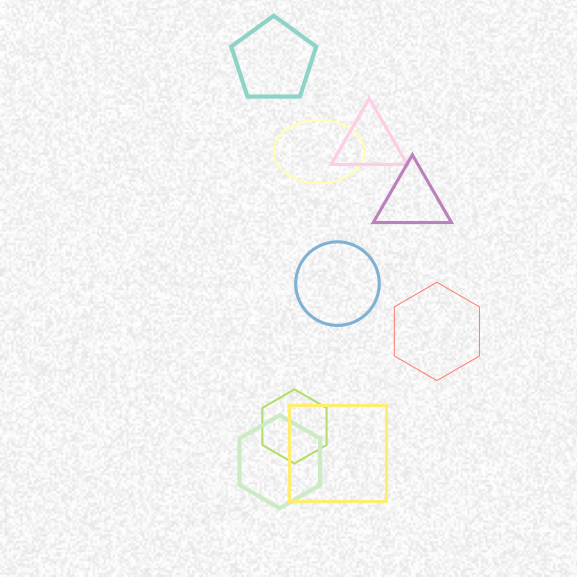[{"shape": "pentagon", "thickness": 2, "radius": 0.39, "center": [0.474, 0.894]}, {"shape": "oval", "thickness": 1, "radius": 0.39, "center": [0.552, 0.736]}, {"shape": "hexagon", "thickness": 0.5, "radius": 0.43, "center": [0.757, 0.425]}, {"shape": "circle", "thickness": 1.5, "radius": 0.36, "center": [0.584, 0.508]}, {"shape": "hexagon", "thickness": 1, "radius": 0.32, "center": [0.51, 0.261]}, {"shape": "triangle", "thickness": 1.5, "radius": 0.38, "center": [0.639, 0.753]}, {"shape": "triangle", "thickness": 1.5, "radius": 0.39, "center": [0.714, 0.653]}, {"shape": "hexagon", "thickness": 2, "radius": 0.4, "center": [0.484, 0.2]}, {"shape": "square", "thickness": 1.5, "radius": 0.42, "center": [0.584, 0.215]}]